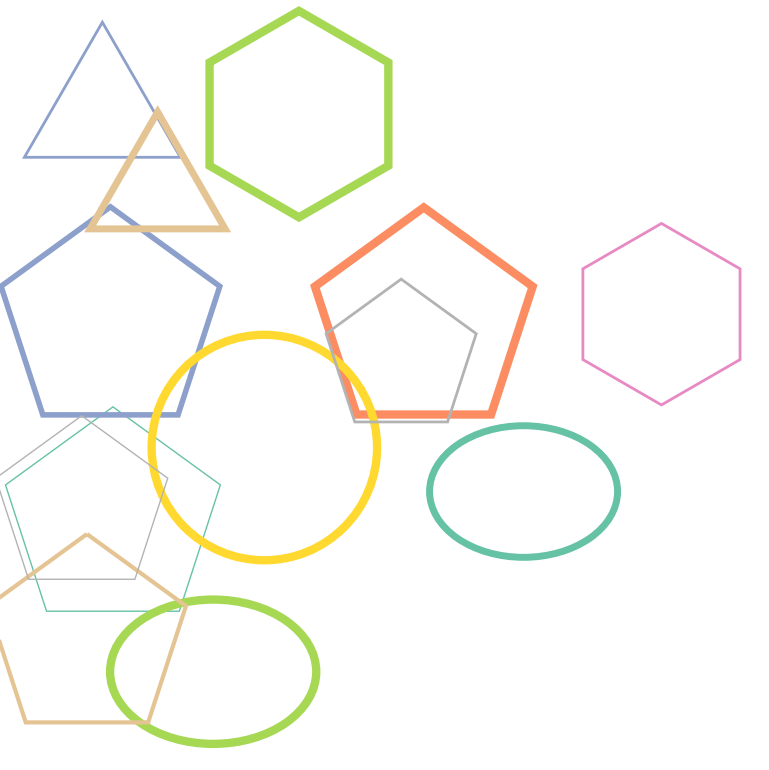[{"shape": "oval", "thickness": 2.5, "radius": 0.61, "center": [0.68, 0.362]}, {"shape": "pentagon", "thickness": 0.5, "radius": 0.73, "center": [0.147, 0.325]}, {"shape": "pentagon", "thickness": 3, "radius": 0.74, "center": [0.55, 0.582]}, {"shape": "triangle", "thickness": 1, "radius": 0.58, "center": [0.133, 0.854]}, {"shape": "pentagon", "thickness": 2, "radius": 0.75, "center": [0.143, 0.582]}, {"shape": "hexagon", "thickness": 1, "radius": 0.59, "center": [0.859, 0.592]}, {"shape": "hexagon", "thickness": 3, "radius": 0.67, "center": [0.388, 0.852]}, {"shape": "oval", "thickness": 3, "radius": 0.67, "center": [0.277, 0.128]}, {"shape": "circle", "thickness": 3, "radius": 0.73, "center": [0.343, 0.419]}, {"shape": "pentagon", "thickness": 1.5, "radius": 0.68, "center": [0.113, 0.171]}, {"shape": "triangle", "thickness": 2.5, "radius": 0.51, "center": [0.205, 0.753]}, {"shape": "pentagon", "thickness": 1, "radius": 0.51, "center": [0.521, 0.535]}, {"shape": "pentagon", "thickness": 0.5, "radius": 0.59, "center": [0.106, 0.343]}]